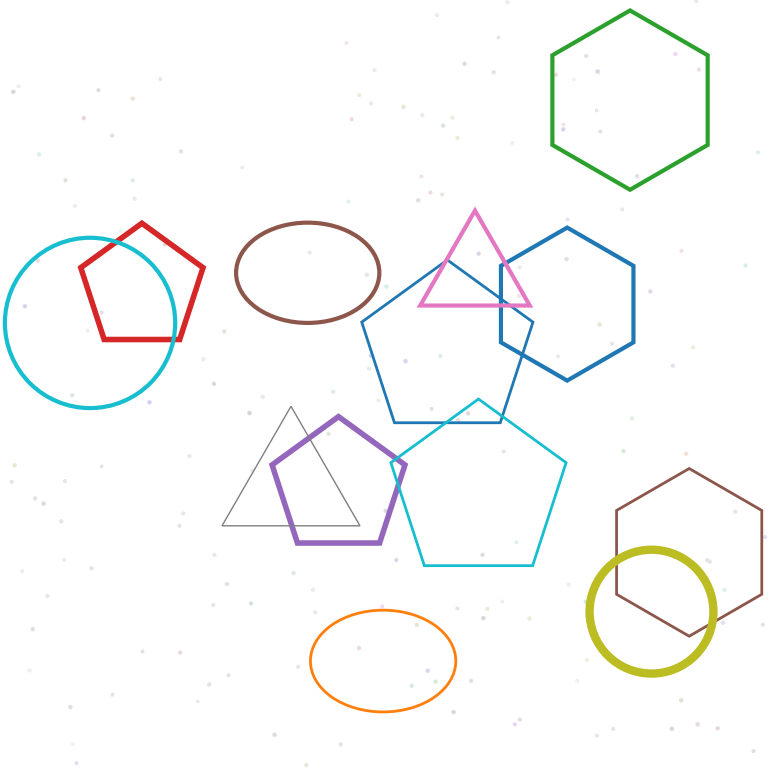[{"shape": "hexagon", "thickness": 1.5, "radius": 0.5, "center": [0.737, 0.605]}, {"shape": "pentagon", "thickness": 1, "radius": 0.58, "center": [0.581, 0.546]}, {"shape": "oval", "thickness": 1, "radius": 0.47, "center": [0.498, 0.141]}, {"shape": "hexagon", "thickness": 1.5, "radius": 0.58, "center": [0.818, 0.87]}, {"shape": "pentagon", "thickness": 2, "radius": 0.42, "center": [0.184, 0.627]}, {"shape": "pentagon", "thickness": 2, "radius": 0.45, "center": [0.44, 0.368]}, {"shape": "hexagon", "thickness": 1, "radius": 0.54, "center": [0.895, 0.283]}, {"shape": "oval", "thickness": 1.5, "radius": 0.47, "center": [0.4, 0.646]}, {"shape": "triangle", "thickness": 1.5, "radius": 0.41, "center": [0.617, 0.644]}, {"shape": "triangle", "thickness": 0.5, "radius": 0.52, "center": [0.378, 0.369]}, {"shape": "circle", "thickness": 3, "radius": 0.4, "center": [0.846, 0.206]}, {"shape": "pentagon", "thickness": 1, "radius": 0.6, "center": [0.621, 0.362]}, {"shape": "circle", "thickness": 1.5, "radius": 0.55, "center": [0.117, 0.581]}]